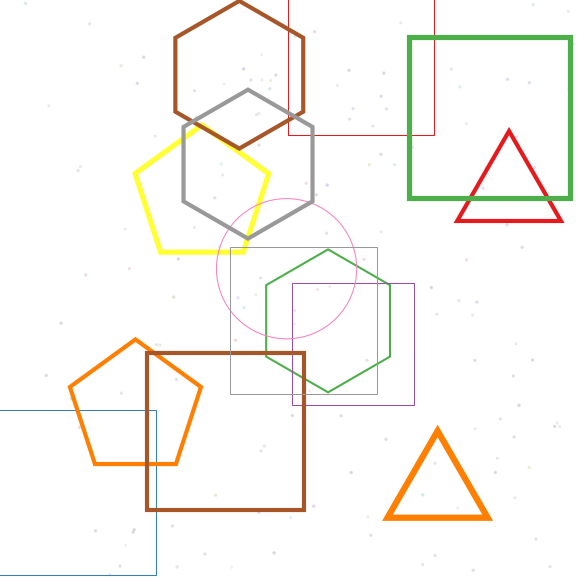[{"shape": "triangle", "thickness": 2, "radius": 0.52, "center": [0.882, 0.668]}, {"shape": "square", "thickness": 0.5, "radius": 0.63, "center": [0.626, 0.893]}, {"shape": "square", "thickness": 0.5, "radius": 0.71, "center": [0.128, 0.146]}, {"shape": "square", "thickness": 2.5, "radius": 0.7, "center": [0.847, 0.795]}, {"shape": "hexagon", "thickness": 1, "radius": 0.62, "center": [0.568, 0.444]}, {"shape": "square", "thickness": 0.5, "radius": 0.53, "center": [0.611, 0.403]}, {"shape": "triangle", "thickness": 3, "radius": 0.5, "center": [0.758, 0.153]}, {"shape": "pentagon", "thickness": 2, "radius": 0.6, "center": [0.235, 0.292]}, {"shape": "pentagon", "thickness": 2.5, "radius": 0.61, "center": [0.35, 0.661]}, {"shape": "hexagon", "thickness": 2, "radius": 0.64, "center": [0.414, 0.87]}, {"shape": "square", "thickness": 2, "radius": 0.68, "center": [0.39, 0.251]}, {"shape": "circle", "thickness": 0.5, "radius": 0.61, "center": [0.496, 0.534]}, {"shape": "square", "thickness": 0.5, "radius": 0.64, "center": [0.526, 0.444]}, {"shape": "hexagon", "thickness": 2, "radius": 0.64, "center": [0.429, 0.715]}]